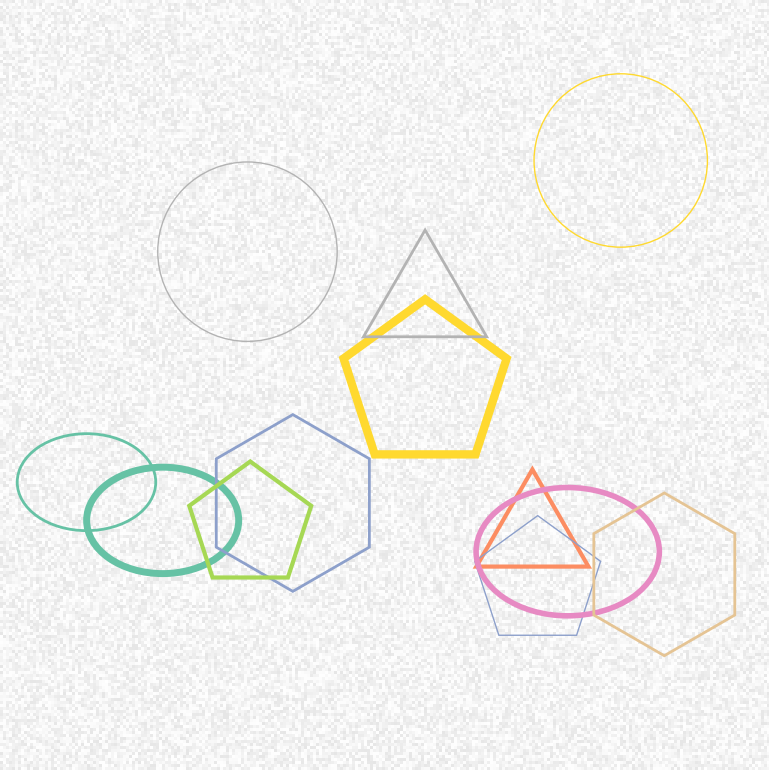[{"shape": "oval", "thickness": 1, "radius": 0.45, "center": [0.112, 0.374]}, {"shape": "oval", "thickness": 2.5, "radius": 0.49, "center": [0.211, 0.324]}, {"shape": "triangle", "thickness": 1.5, "radius": 0.42, "center": [0.691, 0.306]}, {"shape": "hexagon", "thickness": 1, "radius": 0.57, "center": [0.38, 0.347]}, {"shape": "pentagon", "thickness": 0.5, "radius": 0.43, "center": [0.698, 0.244]}, {"shape": "oval", "thickness": 2, "radius": 0.6, "center": [0.737, 0.284]}, {"shape": "pentagon", "thickness": 1.5, "radius": 0.42, "center": [0.325, 0.317]}, {"shape": "circle", "thickness": 0.5, "radius": 0.56, "center": [0.806, 0.792]}, {"shape": "pentagon", "thickness": 3, "radius": 0.56, "center": [0.552, 0.5]}, {"shape": "hexagon", "thickness": 1, "radius": 0.53, "center": [0.863, 0.254]}, {"shape": "circle", "thickness": 0.5, "radius": 0.58, "center": [0.321, 0.673]}, {"shape": "triangle", "thickness": 1, "radius": 0.46, "center": [0.552, 0.609]}]